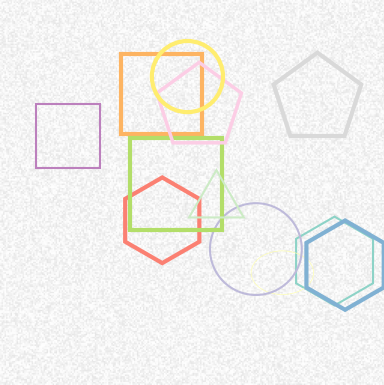[{"shape": "hexagon", "thickness": 1.5, "radius": 0.58, "center": [0.869, 0.322]}, {"shape": "oval", "thickness": 0.5, "radius": 0.41, "center": [0.733, 0.292]}, {"shape": "circle", "thickness": 1.5, "radius": 0.6, "center": [0.665, 0.353]}, {"shape": "hexagon", "thickness": 3, "radius": 0.56, "center": [0.421, 0.428]}, {"shape": "hexagon", "thickness": 3, "radius": 0.58, "center": [0.896, 0.311]}, {"shape": "square", "thickness": 3, "radius": 0.52, "center": [0.42, 0.756]}, {"shape": "square", "thickness": 3, "radius": 0.6, "center": [0.457, 0.523]}, {"shape": "pentagon", "thickness": 2.5, "radius": 0.58, "center": [0.517, 0.723]}, {"shape": "pentagon", "thickness": 3, "radius": 0.6, "center": [0.824, 0.744]}, {"shape": "square", "thickness": 1.5, "radius": 0.42, "center": [0.177, 0.647]}, {"shape": "triangle", "thickness": 1.5, "radius": 0.41, "center": [0.562, 0.476]}, {"shape": "circle", "thickness": 3, "radius": 0.46, "center": [0.487, 0.801]}]